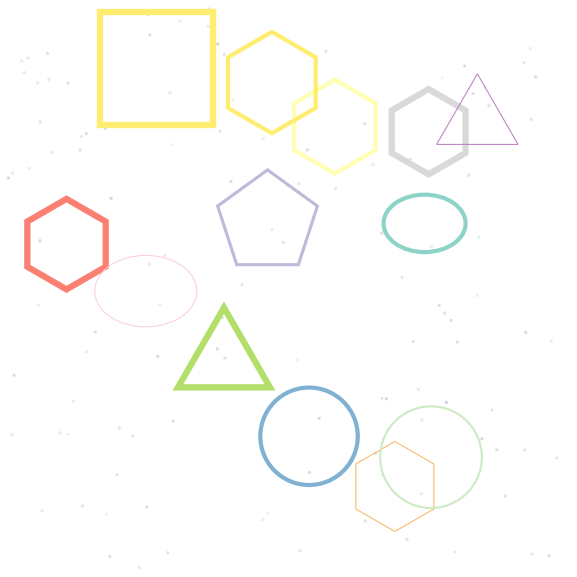[{"shape": "oval", "thickness": 2, "radius": 0.36, "center": [0.735, 0.612]}, {"shape": "hexagon", "thickness": 2, "radius": 0.41, "center": [0.58, 0.78]}, {"shape": "pentagon", "thickness": 1.5, "radius": 0.45, "center": [0.463, 0.614]}, {"shape": "hexagon", "thickness": 3, "radius": 0.39, "center": [0.115, 0.576]}, {"shape": "circle", "thickness": 2, "radius": 0.42, "center": [0.535, 0.244]}, {"shape": "hexagon", "thickness": 0.5, "radius": 0.39, "center": [0.684, 0.157]}, {"shape": "triangle", "thickness": 3, "radius": 0.46, "center": [0.388, 0.374]}, {"shape": "oval", "thickness": 0.5, "radius": 0.44, "center": [0.252, 0.495]}, {"shape": "hexagon", "thickness": 3, "radius": 0.37, "center": [0.742, 0.771]}, {"shape": "triangle", "thickness": 0.5, "radius": 0.41, "center": [0.827, 0.79]}, {"shape": "circle", "thickness": 1, "radius": 0.44, "center": [0.746, 0.207]}, {"shape": "square", "thickness": 3, "radius": 0.49, "center": [0.271, 0.88]}, {"shape": "hexagon", "thickness": 2, "radius": 0.44, "center": [0.471, 0.856]}]